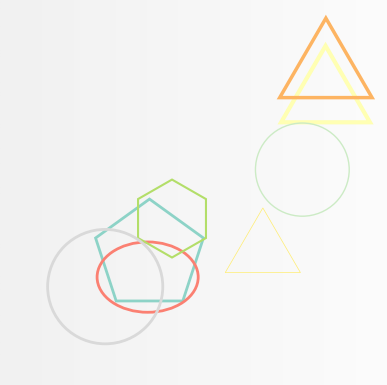[{"shape": "pentagon", "thickness": 2, "radius": 0.73, "center": [0.386, 0.337]}, {"shape": "triangle", "thickness": 3, "radius": 0.66, "center": [0.84, 0.749]}, {"shape": "oval", "thickness": 2, "radius": 0.65, "center": [0.381, 0.28]}, {"shape": "triangle", "thickness": 2.5, "radius": 0.69, "center": [0.841, 0.815]}, {"shape": "hexagon", "thickness": 1.5, "radius": 0.51, "center": [0.444, 0.432]}, {"shape": "circle", "thickness": 2, "radius": 0.74, "center": [0.271, 0.256]}, {"shape": "circle", "thickness": 1, "radius": 0.6, "center": [0.78, 0.559]}, {"shape": "triangle", "thickness": 0.5, "radius": 0.56, "center": [0.678, 0.348]}]